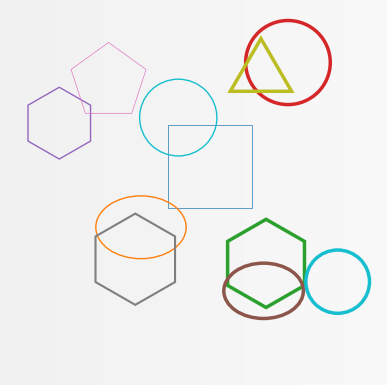[{"shape": "square", "thickness": 0.5, "radius": 0.54, "center": [0.542, 0.568]}, {"shape": "oval", "thickness": 1, "radius": 0.58, "center": [0.364, 0.41]}, {"shape": "hexagon", "thickness": 2.5, "radius": 0.57, "center": [0.687, 0.316]}, {"shape": "circle", "thickness": 2.5, "radius": 0.55, "center": [0.743, 0.838]}, {"shape": "hexagon", "thickness": 1, "radius": 0.47, "center": [0.153, 0.68]}, {"shape": "oval", "thickness": 2.5, "radius": 0.51, "center": [0.68, 0.245]}, {"shape": "pentagon", "thickness": 0.5, "radius": 0.51, "center": [0.28, 0.788]}, {"shape": "hexagon", "thickness": 1.5, "radius": 0.59, "center": [0.349, 0.327]}, {"shape": "triangle", "thickness": 2.5, "radius": 0.46, "center": [0.673, 0.809]}, {"shape": "circle", "thickness": 1, "radius": 0.5, "center": [0.46, 0.695]}, {"shape": "circle", "thickness": 2.5, "radius": 0.41, "center": [0.871, 0.268]}]